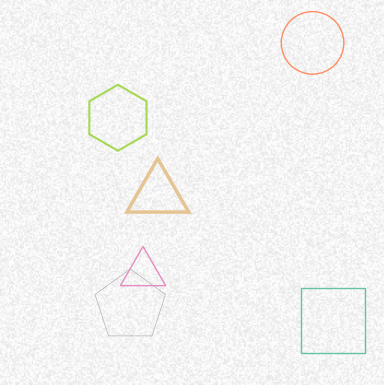[{"shape": "square", "thickness": 1, "radius": 0.42, "center": [0.865, 0.167]}, {"shape": "circle", "thickness": 1, "radius": 0.41, "center": [0.812, 0.889]}, {"shape": "triangle", "thickness": 1, "radius": 0.34, "center": [0.372, 0.292]}, {"shape": "hexagon", "thickness": 1.5, "radius": 0.43, "center": [0.306, 0.694]}, {"shape": "triangle", "thickness": 2.5, "radius": 0.46, "center": [0.41, 0.496]}, {"shape": "pentagon", "thickness": 0.5, "radius": 0.48, "center": [0.338, 0.205]}]